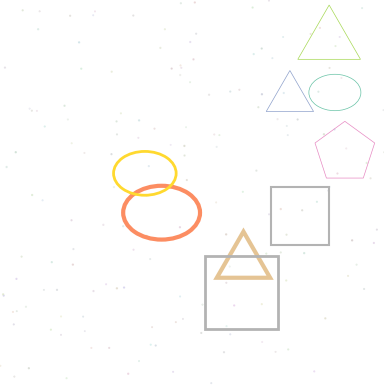[{"shape": "oval", "thickness": 0.5, "radius": 0.34, "center": [0.87, 0.76]}, {"shape": "oval", "thickness": 3, "radius": 0.5, "center": [0.42, 0.448]}, {"shape": "triangle", "thickness": 0.5, "radius": 0.36, "center": [0.753, 0.746]}, {"shape": "pentagon", "thickness": 0.5, "radius": 0.41, "center": [0.896, 0.603]}, {"shape": "triangle", "thickness": 0.5, "radius": 0.47, "center": [0.855, 0.893]}, {"shape": "oval", "thickness": 2, "radius": 0.41, "center": [0.376, 0.55]}, {"shape": "triangle", "thickness": 3, "radius": 0.4, "center": [0.632, 0.319]}, {"shape": "square", "thickness": 2, "radius": 0.47, "center": [0.627, 0.24]}, {"shape": "square", "thickness": 1.5, "radius": 0.37, "center": [0.78, 0.439]}]